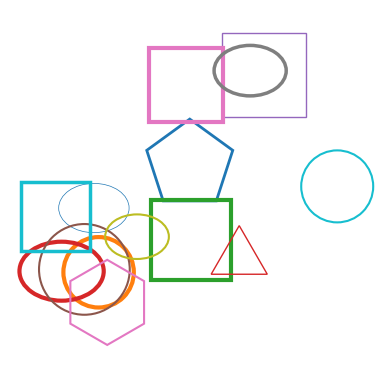[{"shape": "pentagon", "thickness": 2, "radius": 0.59, "center": [0.493, 0.573]}, {"shape": "oval", "thickness": 0.5, "radius": 0.46, "center": [0.244, 0.46]}, {"shape": "circle", "thickness": 3, "radius": 0.46, "center": [0.256, 0.293]}, {"shape": "square", "thickness": 3, "radius": 0.52, "center": [0.496, 0.376]}, {"shape": "triangle", "thickness": 1, "radius": 0.42, "center": [0.621, 0.33]}, {"shape": "oval", "thickness": 3, "radius": 0.55, "center": [0.16, 0.296]}, {"shape": "square", "thickness": 1, "radius": 0.54, "center": [0.686, 0.805]}, {"shape": "circle", "thickness": 1.5, "radius": 0.59, "center": [0.219, 0.3]}, {"shape": "square", "thickness": 3, "radius": 0.48, "center": [0.483, 0.779]}, {"shape": "hexagon", "thickness": 1.5, "radius": 0.55, "center": [0.278, 0.215]}, {"shape": "oval", "thickness": 2.5, "radius": 0.47, "center": [0.65, 0.817]}, {"shape": "oval", "thickness": 1.5, "radius": 0.41, "center": [0.356, 0.385]}, {"shape": "square", "thickness": 2.5, "radius": 0.45, "center": [0.144, 0.437]}, {"shape": "circle", "thickness": 1.5, "radius": 0.47, "center": [0.876, 0.516]}]